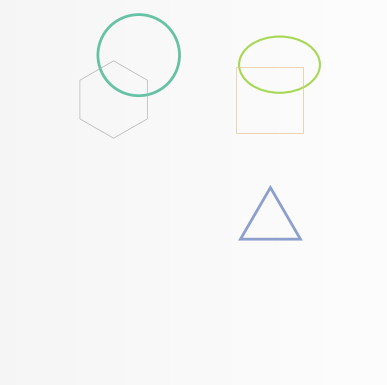[{"shape": "circle", "thickness": 2, "radius": 0.53, "center": [0.358, 0.857]}, {"shape": "triangle", "thickness": 2, "radius": 0.45, "center": [0.698, 0.423]}, {"shape": "oval", "thickness": 1.5, "radius": 0.52, "center": [0.721, 0.832]}, {"shape": "square", "thickness": 0.5, "radius": 0.43, "center": [0.695, 0.74]}, {"shape": "hexagon", "thickness": 0.5, "radius": 0.5, "center": [0.293, 0.741]}]